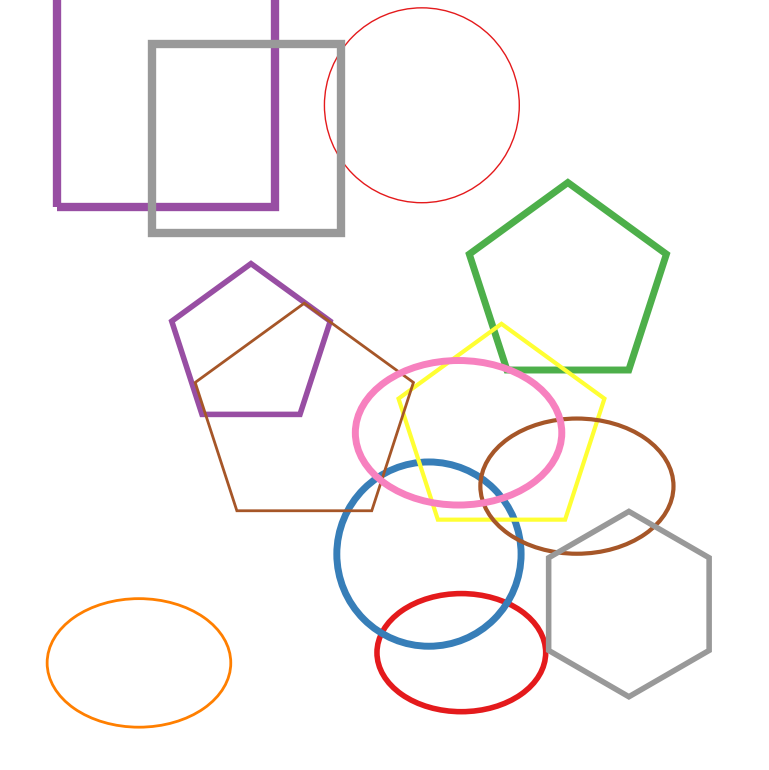[{"shape": "circle", "thickness": 0.5, "radius": 0.63, "center": [0.548, 0.863]}, {"shape": "oval", "thickness": 2, "radius": 0.55, "center": [0.599, 0.152]}, {"shape": "circle", "thickness": 2.5, "radius": 0.6, "center": [0.557, 0.28]}, {"shape": "pentagon", "thickness": 2.5, "radius": 0.67, "center": [0.737, 0.628]}, {"shape": "pentagon", "thickness": 2, "radius": 0.54, "center": [0.326, 0.549]}, {"shape": "square", "thickness": 3, "radius": 0.71, "center": [0.215, 0.873]}, {"shape": "oval", "thickness": 1, "radius": 0.6, "center": [0.18, 0.139]}, {"shape": "pentagon", "thickness": 1.5, "radius": 0.7, "center": [0.651, 0.439]}, {"shape": "pentagon", "thickness": 1, "radius": 0.75, "center": [0.395, 0.457]}, {"shape": "oval", "thickness": 1.5, "radius": 0.63, "center": [0.749, 0.369]}, {"shape": "oval", "thickness": 2.5, "radius": 0.67, "center": [0.596, 0.438]}, {"shape": "hexagon", "thickness": 2, "radius": 0.6, "center": [0.817, 0.215]}, {"shape": "square", "thickness": 3, "radius": 0.61, "center": [0.32, 0.82]}]